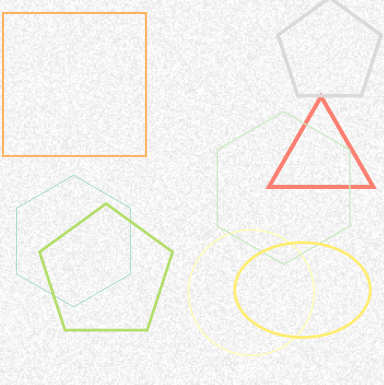[{"shape": "hexagon", "thickness": 0.5, "radius": 0.85, "center": [0.191, 0.374]}, {"shape": "circle", "thickness": 1, "radius": 0.82, "center": [0.653, 0.24]}, {"shape": "triangle", "thickness": 3, "radius": 0.78, "center": [0.834, 0.593]}, {"shape": "square", "thickness": 1.5, "radius": 0.93, "center": [0.194, 0.781]}, {"shape": "pentagon", "thickness": 2, "radius": 0.91, "center": [0.276, 0.289]}, {"shape": "pentagon", "thickness": 2.5, "radius": 0.7, "center": [0.856, 0.865]}, {"shape": "hexagon", "thickness": 1, "radius": 0.99, "center": [0.736, 0.512]}, {"shape": "oval", "thickness": 2, "radius": 0.88, "center": [0.786, 0.247]}]